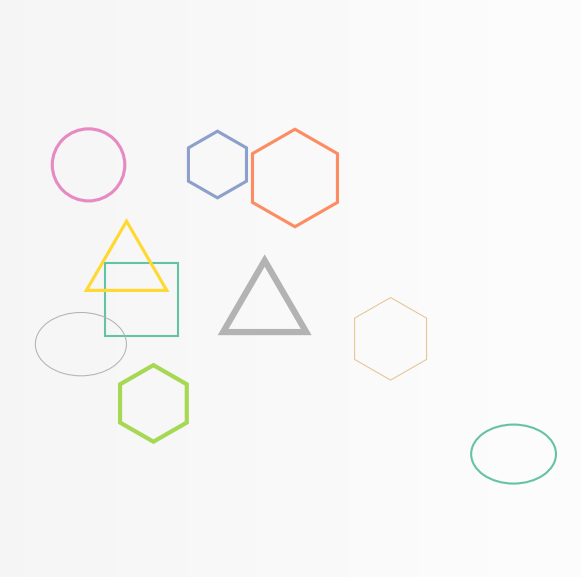[{"shape": "square", "thickness": 1, "radius": 0.31, "center": [0.243, 0.481]}, {"shape": "oval", "thickness": 1, "radius": 0.36, "center": [0.884, 0.213]}, {"shape": "hexagon", "thickness": 1.5, "radius": 0.42, "center": [0.507, 0.691]}, {"shape": "hexagon", "thickness": 1.5, "radius": 0.29, "center": [0.374, 0.714]}, {"shape": "circle", "thickness": 1.5, "radius": 0.31, "center": [0.152, 0.714]}, {"shape": "hexagon", "thickness": 2, "radius": 0.33, "center": [0.264, 0.301]}, {"shape": "triangle", "thickness": 1.5, "radius": 0.4, "center": [0.218, 0.536]}, {"shape": "hexagon", "thickness": 0.5, "radius": 0.36, "center": [0.672, 0.412]}, {"shape": "oval", "thickness": 0.5, "radius": 0.39, "center": [0.139, 0.403]}, {"shape": "triangle", "thickness": 3, "radius": 0.41, "center": [0.455, 0.465]}]